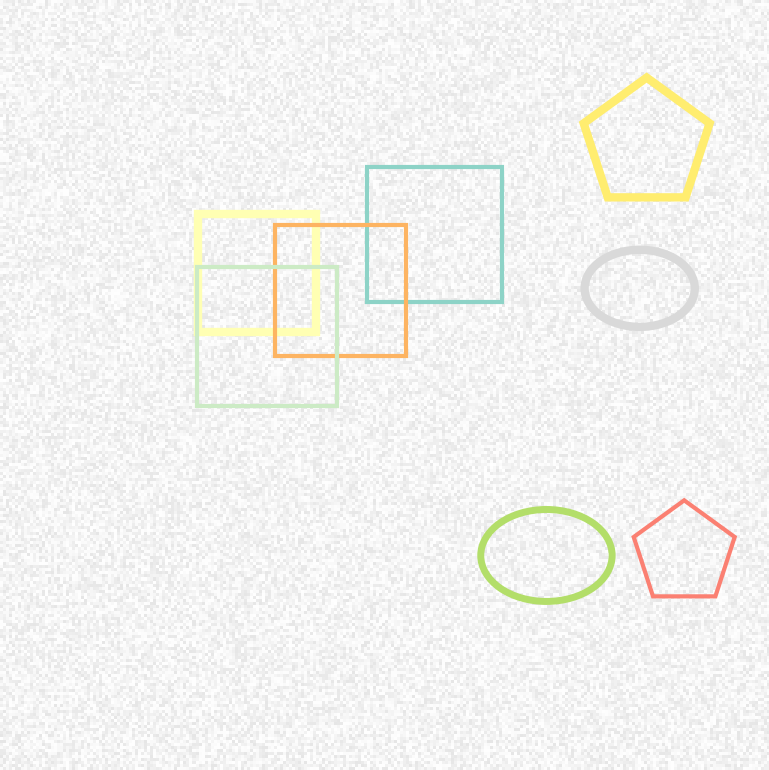[{"shape": "square", "thickness": 1.5, "radius": 0.44, "center": [0.564, 0.695]}, {"shape": "square", "thickness": 3, "radius": 0.38, "center": [0.334, 0.646]}, {"shape": "pentagon", "thickness": 1.5, "radius": 0.34, "center": [0.889, 0.281]}, {"shape": "square", "thickness": 1.5, "radius": 0.43, "center": [0.442, 0.623]}, {"shape": "oval", "thickness": 2.5, "radius": 0.43, "center": [0.71, 0.279]}, {"shape": "oval", "thickness": 3, "radius": 0.36, "center": [0.831, 0.626]}, {"shape": "square", "thickness": 1.5, "radius": 0.45, "center": [0.346, 0.563]}, {"shape": "pentagon", "thickness": 3, "radius": 0.43, "center": [0.84, 0.813]}]